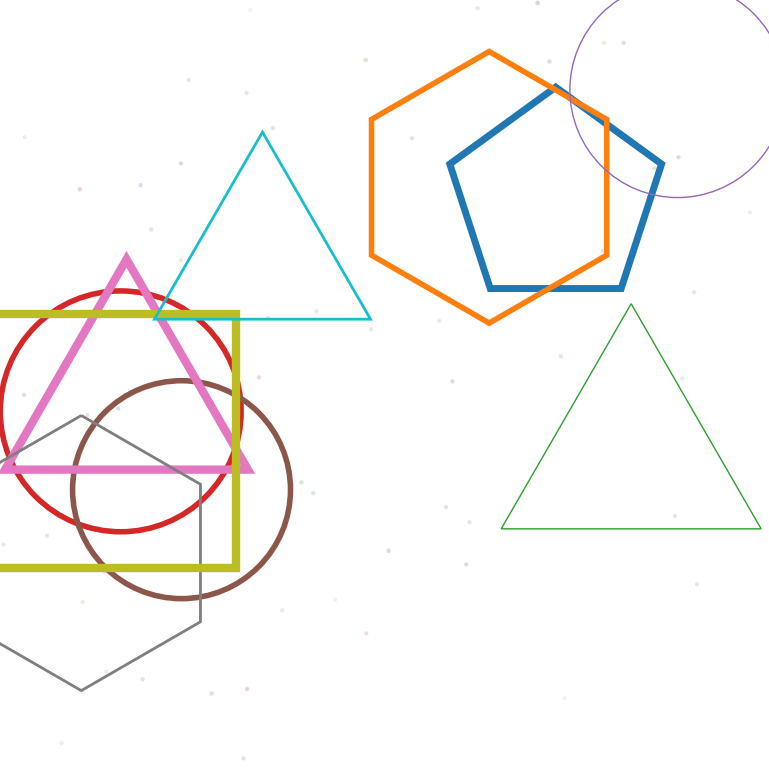[{"shape": "pentagon", "thickness": 2.5, "radius": 0.72, "center": [0.722, 0.742]}, {"shape": "hexagon", "thickness": 2, "radius": 0.88, "center": [0.635, 0.757]}, {"shape": "triangle", "thickness": 0.5, "radius": 0.97, "center": [0.82, 0.411]}, {"shape": "circle", "thickness": 2, "radius": 0.78, "center": [0.157, 0.466]}, {"shape": "circle", "thickness": 0.5, "radius": 0.7, "center": [0.88, 0.883]}, {"shape": "circle", "thickness": 2, "radius": 0.71, "center": [0.236, 0.364]}, {"shape": "triangle", "thickness": 3, "radius": 0.91, "center": [0.164, 0.481]}, {"shape": "hexagon", "thickness": 1, "radius": 0.89, "center": [0.106, 0.282]}, {"shape": "square", "thickness": 3, "radius": 0.83, "center": [0.142, 0.427]}, {"shape": "triangle", "thickness": 1, "radius": 0.81, "center": [0.341, 0.666]}]